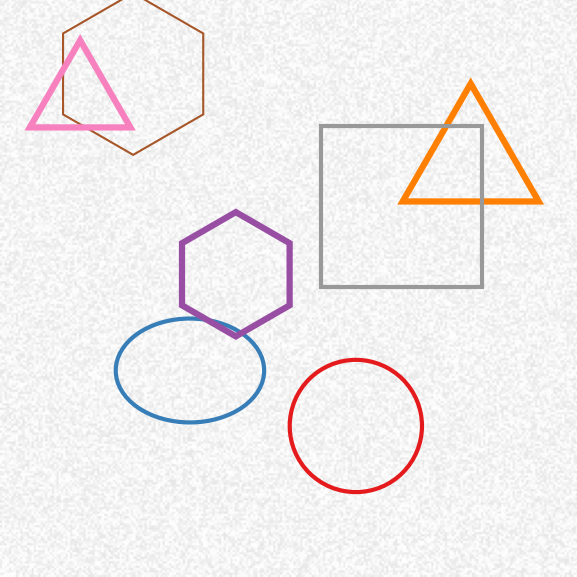[{"shape": "circle", "thickness": 2, "radius": 0.57, "center": [0.616, 0.262]}, {"shape": "oval", "thickness": 2, "radius": 0.64, "center": [0.329, 0.358]}, {"shape": "hexagon", "thickness": 3, "radius": 0.54, "center": [0.408, 0.524]}, {"shape": "triangle", "thickness": 3, "radius": 0.68, "center": [0.815, 0.718]}, {"shape": "hexagon", "thickness": 1, "radius": 0.7, "center": [0.231, 0.871]}, {"shape": "triangle", "thickness": 3, "radius": 0.5, "center": [0.139, 0.829]}, {"shape": "square", "thickness": 2, "radius": 0.7, "center": [0.694, 0.641]}]